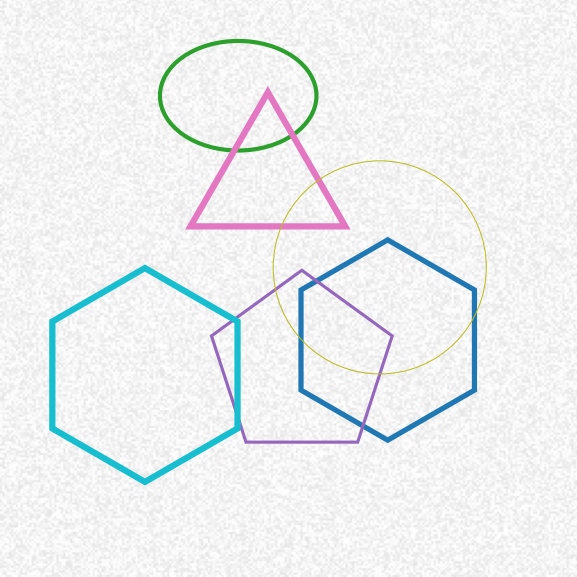[{"shape": "hexagon", "thickness": 2.5, "radius": 0.87, "center": [0.671, 0.41]}, {"shape": "oval", "thickness": 2, "radius": 0.68, "center": [0.412, 0.833]}, {"shape": "pentagon", "thickness": 1.5, "radius": 0.82, "center": [0.523, 0.367]}, {"shape": "triangle", "thickness": 3, "radius": 0.77, "center": [0.464, 0.685]}, {"shape": "circle", "thickness": 0.5, "radius": 0.92, "center": [0.658, 0.536]}, {"shape": "hexagon", "thickness": 3, "radius": 0.93, "center": [0.251, 0.35]}]